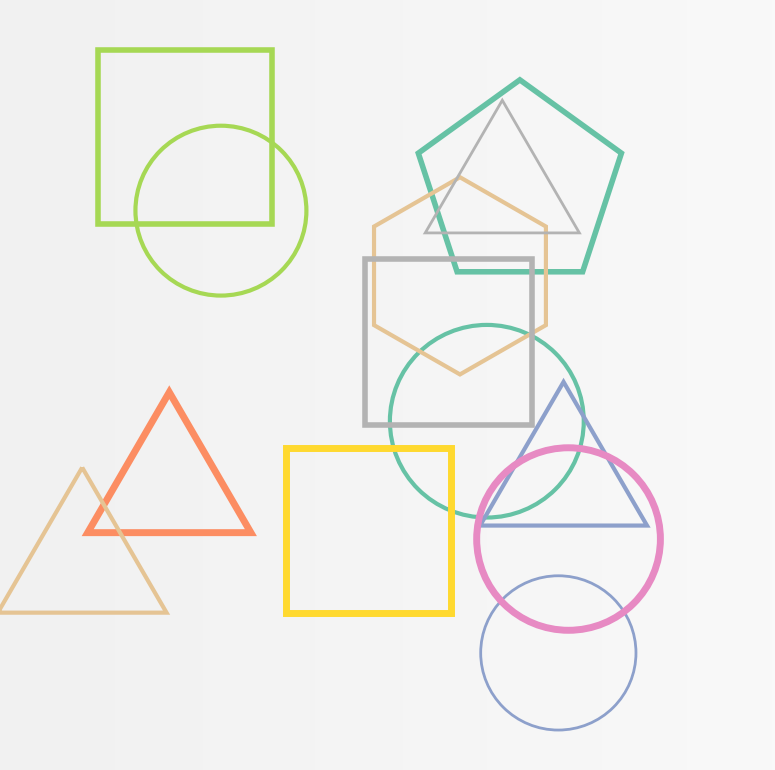[{"shape": "pentagon", "thickness": 2, "radius": 0.69, "center": [0.671, 0.758]}, {"shape": "circle", "thickness": 1.5, "radius": 0.63, "center": [0.628, 0.453]}, {"shape": "triangle", "thickness": 2.5, "radius": 0.61, "center": [0.218, 0.369]}, {"shape": "circle", "thickness": 1, "radius": 0.5, "center": [0.72, 0.152]}, {"shape": "triangle", "thickness": 1.5, "radius": 0.62, "center": [0.727, 0.38]}, {"shape": "circle", "thickness": 2.5, "radius": 0.59, "center": [0.734, 0.3]}, {"shape": "circle", "thickness": 1.5, "radius": 0.55, "center": [0.285, 0.726]}, {"shape": "square", "thickness": 2, "radius": 0.56, "center": [0.238, 0.822]}, {"shape": "square", "thickness": 2.5, "radius": 0.53, "center": [0.475, 0.311]}, {"shape": "triangle", "thickness": 1.5, "radius": 0.63, "center": [0.106, 0.267]}, {"shape": "hexagon", "thickness": 1.5, "radius": 0.64, "center": [0.594, 0.642]}, {"shape": "triangle", "thickness": 1, "radius": 0.57, "center": [0.648, 0.755]}, {"shape": "square", "thickness": 2, "radius": 0.54, "center": [0.579, 0.556]}]